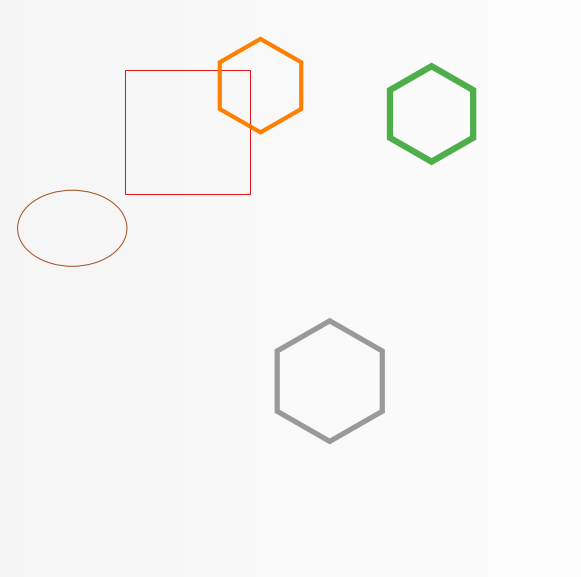[{"shape": "square", "thickness": 0.5, "radius": 0.53, "center": [0.322, 0.771]}, {"shape": "hexagon", "thickness": 3, "radius": 0.41, "center": [0.742, 0.802]}, {"shape": "hexagon", "thickness": 2, "radius": 0.4, "center": [0.448, 0.851]}, {"shape": "oval", "thickness": 0.5, "radius": 0.47, "center": [0.124, 0.604]}, {"shape": "hexagon", "thickness": 2.5, "radius": 0.52, "center": [0.567, 0.339]}]